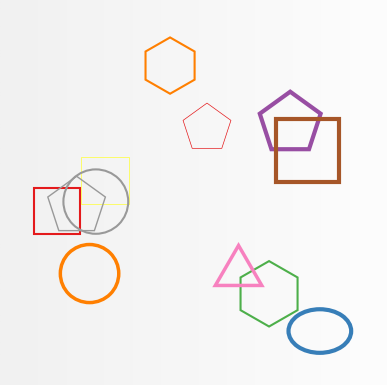[{"shape": "pentagon", "thickness": 0.5, "radius": 0.32, "center": [0.534, 0.667]}, {"shape": "square", "thickness": 1.5, "radius": 0.29, "center": [0.147, 0.452]}, {"shape": "oval", "thickness": 3, "radius": 0.4, "center": [0.825, 0.14]}, {"shape": "hexagon", "thickness": 1.5, "radius": 0.42, "center": [0.694, 0.237]}, {"shape": "pentagon", "thickness": 3, "radius": 0.41, "center": [0.749, 0.679]}, {"shape": "hexagon", "thickness": 1.5, "radius": 0.37, "center": [0.439, 0.83]}, {"shape": "circle", "thickness": 2.5, "radius": 0.38, "center": [0.231, 0.289]}, {"shape": "square", "thickness": 0.5, "radius": 0.31, "center": [0.272, 0.531]}, {"shape": "square", "thickness": 3, "radius": 0.41, "center": [0.795, 0.609]}, {"shape": "triangle", "thickness": 2.5, "radius": 0.35, "center": [0.616, 0.293]}, {"shape": "pentagon", "thickness": 1, "radius": 0.39, "center": [0.198, 0.464]}, {"shape": "circle", "thickness": 1.5, "radius": 0.42, "center": [0.247, 0.476]}]